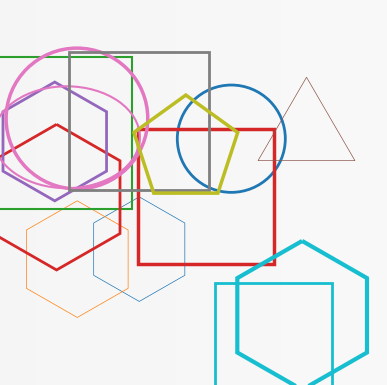[{"shape": "hexagon", "thickness": 0.5, "radius": 0.68, "center": [0.359, 0.353]}, {"shape": "circle", "thickness": 2, "radius": 0.7, "center": [0.597, 0.64]}, {"shape": "hexagon", "thickness": 0.5, "radius": 0.76, "center": [0.199, 0.327]}, {"shape": "square", "thickness": 1.5, "radius": 0.99, "center": [0.144, 0.653]}, {"shape": "square", "thickness": 2.5, "radius": 0.88, "center": [0.531, 0.489]}, {"shape": "hexagon", "thickness": 2, "radius": 0.95, "center": [0.146, 0.488]}, {"shape": "hexagon", "thickness": 2, "radius": 0.77, "center": [0.141, 0.633]}, {"shape": "triangle", "thickness": 0.5, "radius": 0.72, "center": [0.791, 0.655]}, {"shape": "oval", "thickness": 1.5, "radius": 0.94, "center": [0.172, 0.644]}, {"shape": "circle", "thickness": 2.5, "radius": 0.91, "center": [0.199, 0.692]}, {"shape": "square", "thickness": 2, "radius": 0.9, "center": [0.359, 0.686]}, {"shape": "pentagon", "thickness": 2.5, "radius": 0.7, "center": [0.48, 0.612]}, {"shape": "square", "thickness": 2, "radius": 0.76, "center": [0.705, 0.114]}, {"shape": "hexagon", "thickness": 3, "radius": 0.97, "center": [0.78, 0.181]}]